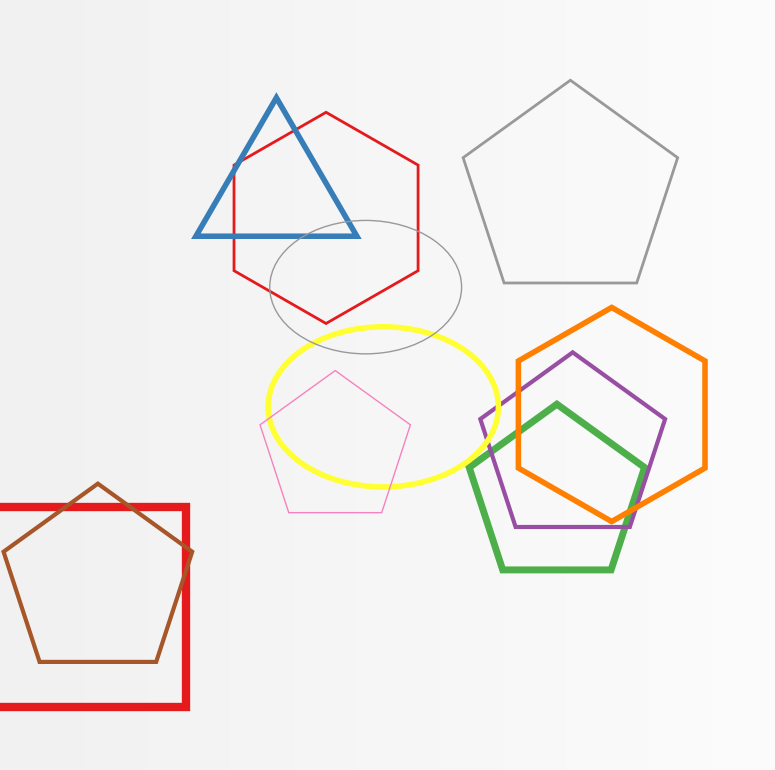[{"shape": "square", "thickness": 3, "radius": 0.65, "center": [0.11, 0.212]}, {"shape": "hexagon", "thickness": 1, "radius": 0.69, "center": [0.421, 0.717]}, {"shape": "triangle", "thickness": 2, "radius": 0.6, "center": [0.357, 0.753]}, {"shape": "pentagon", "thickness": 2.5, "radius": 0.59, "center": [0.719, 0.356]}, {"shape": "pentagon", "thickness": 1.5, "radius": 0.63, "center": [0.739, 0.417]}, {"shape": "hexagon", "thickness": 2, "radius": 0.7, "center": [0.789, 0.462]}, {"shape": "oval", "thickness": 2, "radius": 0.74, "center": [0.495, 0.472]}, {"shape": "pentagon", "thickness": 1.5, "radius": 0.64, "center": [0.126, 0.244]}, {"shape": "pentagon", "thickness": 0.5, "radius": 0.51, "center": [0.433, 0.417]}, {"shape": "oval", "thickness": 0.5, "radius": 0.62, "center": [0.472, 0.627]}, {"shape": "pentagon", "thickness": 1, "radius": 0.73, "center": [0.736, 0.75]}]